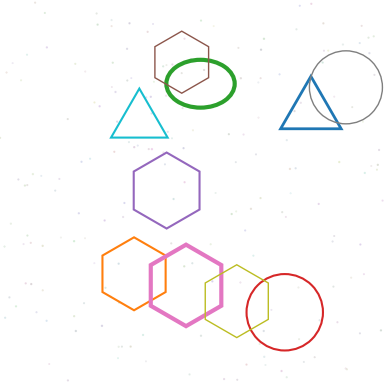[{"shape": "triangle", "thickness": 2, "radius": 0.45, "center": [0.807, 0.711]}, {"shape": "hexagon", "thickness": 1.5, "radius": 0.47, "center": [0.348, 0.289]}, {"shape": "oval", "thickness": 3, "radius": 0.44, "center": [0.521, 0.783]}, {"shape": "circle", "thickness": 1.5, "radius": 0.5, "center": [0.74, 0.189]}, {"shape": "hexagon", "thickness": 1.5, "radius": 0.49, "center": [0.433, 0.505]}, {"shape": "hexagon", "thickness": 1, "radius": 0.4, "center": [0.472, 0.838]}, {"shape": "hexagon", "thickness": 3, "radius": 0.53, "center": [0.483, 0.259]}, {"shape": "circle", "thickness": 1, "radius": 0.47, "center": [0.898, 0.773]}, {"shape": "hexagon", "thickness": 1, "radius": 0.47, "center": [0.615, 0.218]}, {"shape": "triangle", "thickness": 1.5, "radius": 0.42, "center": [0.362, 0.685]}]